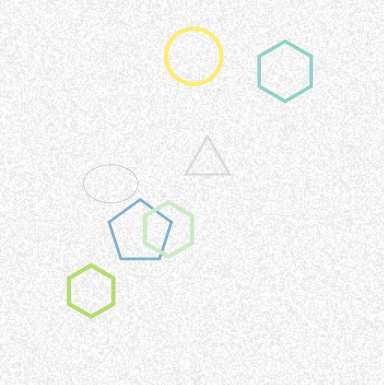[{"shape": "hexagon", "thickness": 2.5, "radius": 0.39, "center": [0.741, 0.815]}, {"shape": "oval", "thickness": 0.5, "radius": 0.35, "center": [0.287, 0.523]}, {"shape": "pentagon", "thickness": 2, "radius": 0.43, "center": [0.364, 0.397]}, {"shape": "hexagon", "thickness": 3, "radius": 0.33, "center": [0.237, 0.244]}, {"shape": "triangle", "thickness": 1.5, "radius": 0.33, "center": [0.539, 0.58]}, {"shape": "hexagon", "thickness": 3, "radius": 0.35, "center": [0.438, 0.404]}, {"shape": "circle", "thickness": 3, "radius": 0.36, "center": [0.503, 0.854]}]